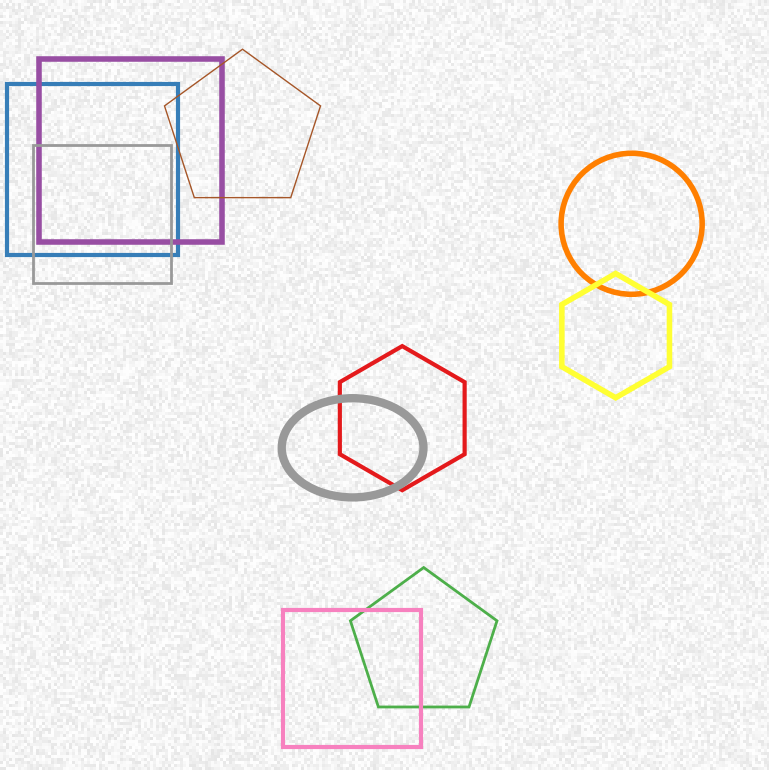[{"shape": "hexagon", "thickness": 1.5, "radius": 0.47, "center": [0.522, 0.457]}, {"shape": "square", "thickness": 1.5, "radius": 0.55, "center": [0.12, 0.78]}, {"shape": "pentagon", "thickness": 1, "radius": 0.5, "center": [0.55, 0.163]}, {"shape": "square", "thickness": 2, "radius": 0.59, "center": [0.169, 0.805]}, {"shape": "circle", "thickness": 2, "radius": 0.46, "center": [0.82, 0.709]}, {"shape": "hexagon", "thickness": 2, "radius": 0.4, "center": [0.8, 0.564]}, {"shape": "pentagon", "thickness": 0.5, "radius": 0.53, "center": [0.315, 0.83]}, {"shape": "square", "thickness": 1.5, "radius": 0.45, "center": [0.457, 0.119]}, {"shape": "oval", "thickness": 3, "radius": 0.46, "center": [0.458, 0.418]}, {"shape": "square", "thickness": 1, "radius": 0.45, "center": [0.133, 0.723]}]